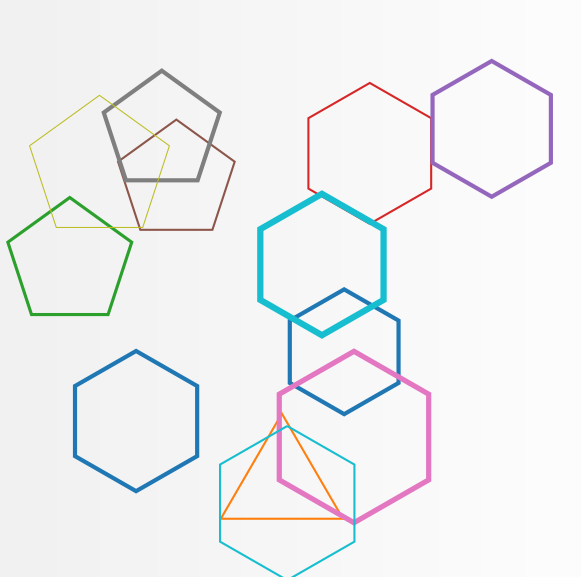[{"shape": "hexagon", "thickness": 2, "radius": 0.54, "center": [0.592, 0.39]}, {"shape": "hexagon", "thickness": 2, "radius": 0.61, "center": [0.234, 0.27]}, {"shape": "triangle", "thickness": 1, "radius": 0.61, "center": [0.485, 0.162]}, {"shape": "pentagon", "thickness": 1.5, "radius": 0.56, "center": [0.12, 0.545]}, {"shape": "hexagon", "thickness": 1, "radius": 0.61, "center": [0.636, 0.734]}, {"shape": "hexagon", "thickness": 2, "radius": 0.59, "center": [0.846, 0.776]}, {"shape": "pentagon", "thickness": 1, "radius": 0.53, "center": [0.303, 0.687]}, {"shape": "hexagon", "thickness": 2.5, "radius": 0.74, "center": [0.609, 0.242]}, {"shape": "pentagon", "thickness": 2, "radius": 0.52, "center": [0.278, 0.772]}, {"shape": "pentagon", "thickness": 0.5, "radius": 0.63, "center": [0.171, 0.708]}, {"shape": "hexagon", "thickness": 1, "radius": 0.67, "center": [0.494, 0.128]}, {"shape": "hexagon", "thickness": 3, "radius": 0.61, "center": [0.554, 0.541]}]